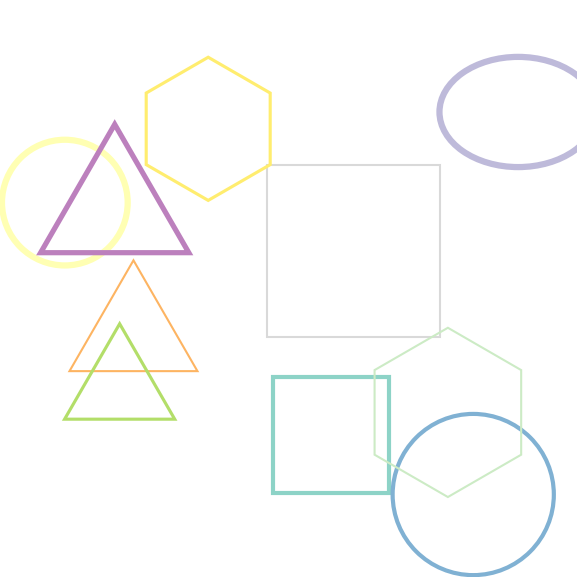[{"shape": "square", "thickness": 2, "radius": 0.5, "center": [0.573, 0.245]}, {"shape": "circle", "thickness": 3, "radius": 0.54, "center": [0.112, 0.648]}, {"shape": "oval", "thickness": 3, "radius": 0.68, "center": [0.897, 0.805]}, {"shape": "circle", "thickness": 2, "radius": 0.7, "center": [0.819, 0.143]}, {"shape": "triangle", "thickness": 1, "radius": 0.64, "center": [0.231, 0.42]}, {"shape": "triangle", "thickness": 1.5, "radius": 0.55, "center": [0.207, 0.328]}, {"shape": "square", "thickness": 1, "radius": 0.75, "center": [0.612, 0.565]}, {"shape": "triangle", "thickness": 2.5, "radius": 0.74, "center": [0.199, 0.636]}, {"shape": "hexagon", "thickness": 1, "radius": 0.73, "center": [0.776, 0.285]}, {"shape": "hexagon", "thickness": 1.5, "radius": 0.62, "center": [0.361, 0.776]}]